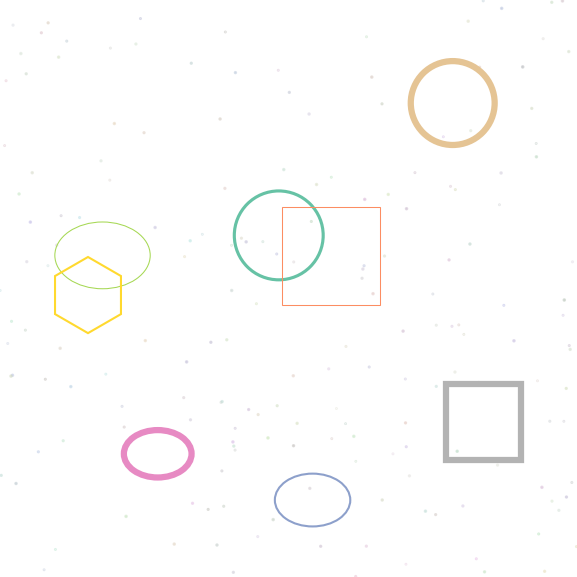[{"shape": "circle", "thickness": 1.5, "radius": 0.38, "center": [0.483, 0.592]}, {"shape": "square", "thickness": 0.5, "radius": 0.42, "center": [0.572, 0.556]}, {"shape": "oval", "thickness": 1, "radius": 0.33, "center": [0.541, 0.133]}, {"shape": "oval", "thickness": 3, "radius": 0.29, "center": [0.273, 0.213]}, {"shape": "oval", "thickness": 0.5, "radius": 0.41, "center": [0.178, 0.557]}, {"shape": "hexagon", "thickness": 1, "radius": 0.33, "center": [0.152, 0.488]}, {"shape": "circle", "thickness": 3, "radius": 0.36, "center": [0.784, 0.821]}, {"shape": "square", "thickness": 3, "radius": 0.33, "center": [0.837, 0.268]}]